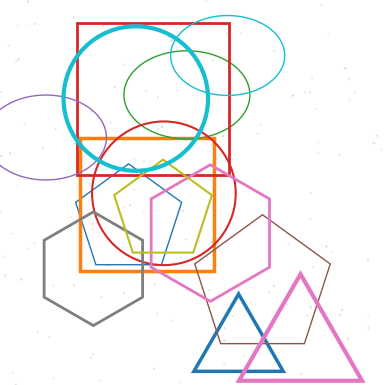[{"shape": "triangle", "thickness": 2.5, "radius": 0.67, "center": [0.62, 0.102]}, {"shape": "pentagon", "thickness": 1, "radius": 0.72, "center": [0.334, 0.43]}, {"shape": "square", "thickness": 2.5, "radius": 0.87, "center": [0.382, 0.469]}, {"shape": "oval", "thickness": 1, "radius": 0.82, "center": [0.485, 0.754]}, {"shape": "square", "thickness": 2, "radius": 0.99, "center": [0.398, 0.742]}, {"shape": "circle", "thickness": 1.5, "radius": 0.93, "center": [0.426, 0.498]}, {"shape": "oval", "thickness": 1, "radius": 0.79, "center": [0.119, 0.643]}, {"shape": "pentagon", "thickness": 1, "radius": 0.93, "center": [0.682, 0.257]}, {"shape": "triangle", "thickness": 3, "radius": 0.92, "center": [0.781, 0.103]}, {"shape": "hexagon", "thickness": 2, "radius": 0.89, "center": [0.546, 0.395]}, {"shape": "hexagon", "thickness": 2, "radius": 0.74, "center": [0.242, 0.302]}, {"shape": "pentagon", "thickness": 1.5, "radius": 0.67, "center": [0.424, 0.452]}, {"shape": "oval", "thickness": 1, "radius": 0.74, "center": [0.591, 0.856]}, {"shape": "circle", "thickness": 3, "radius": 0.94, "center": [0.353, 0.744]}]